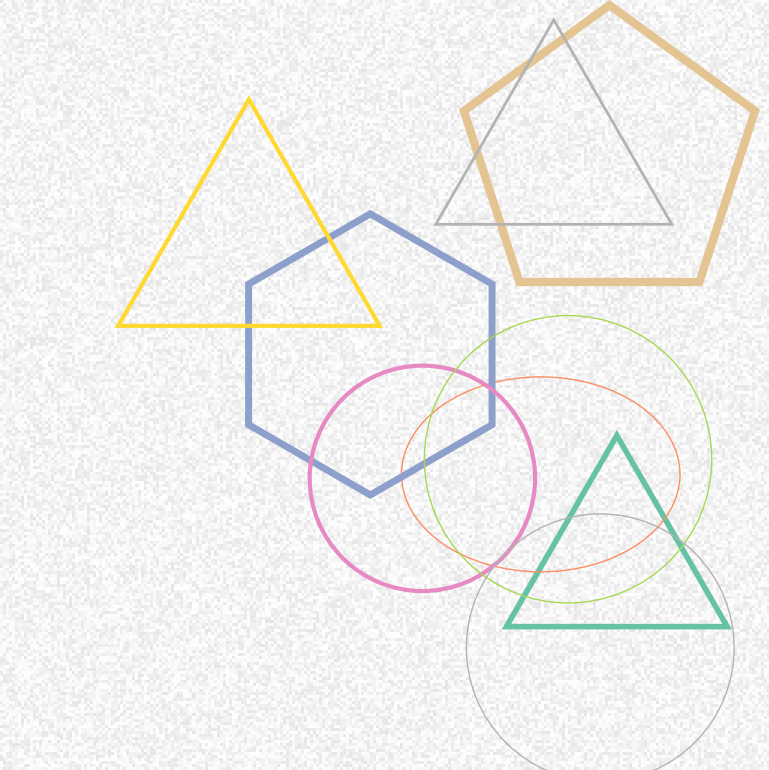[{"shape": "triangle", "thickness": 2, "radius": 0.83, "center": [0.801, 0.269]}, {"shape": "oval", "thickness": 0.5, "radius": 0.9, "center": [0.702, 0.384]}, {"shape": "hexagon", "thickness": 2.5, "radius": 0.91, "center": [0.481, 0.54]}, {"shape": "circle", "thickness": 1.5, "radius": 0.73, "center": [0.549, 0.379]}, {"shape": "circle", "thickness": 0.5, "radius": 0.93, "center": [0.738, 0.404]}, {"shape": "triangle", "thickness": 1.5, "radius": 0.98, "center": [0.323, 0.675]}, {"shape": "pentagon", "thickness": 3, "radius": 0.99, "center": [0.792, 0.795]}, {"shape": "triangle", "thickness": 1, "radius": 0.88, "center": [0.719, 0.797]}, {"shape": "circle", "thickness": 0.5, "radius": 0.87, "center": [0.78, 0.159]}]